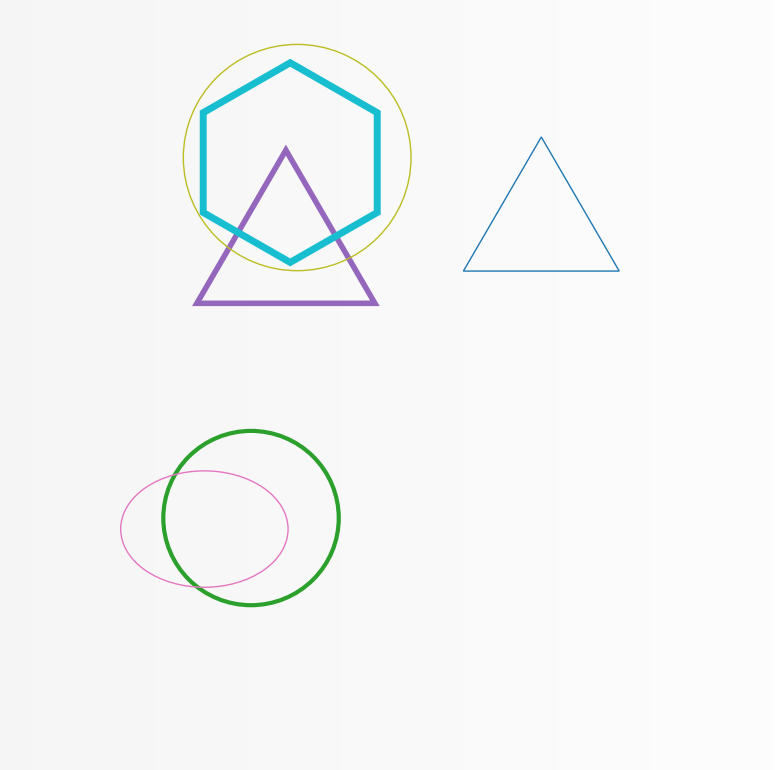[{"shape": "triangle", "thickness": 0.5, "radius": 0.58, "center": [0.698, 0.706]}, {"shape": "circle", "thickness": 1.5, "radius": 0.57, "center": [0.324, 0.327]}, {"shape": "triangle", "thickness": 2, "radius": 0.66, "center": [0.369, 0.672]}, {"shape": "oval", "thickness": 0.5, "radius": 0.54, "center": [0.264, 0.313]}, {"shape": "circle", "thickness": 0.5, "radius": 0.73, "center": [0.383, 0.795]}, {"shape": "hexagon", "thickness": 2.5, "radius": 0.65, "center": [0.374, 0.789]}]